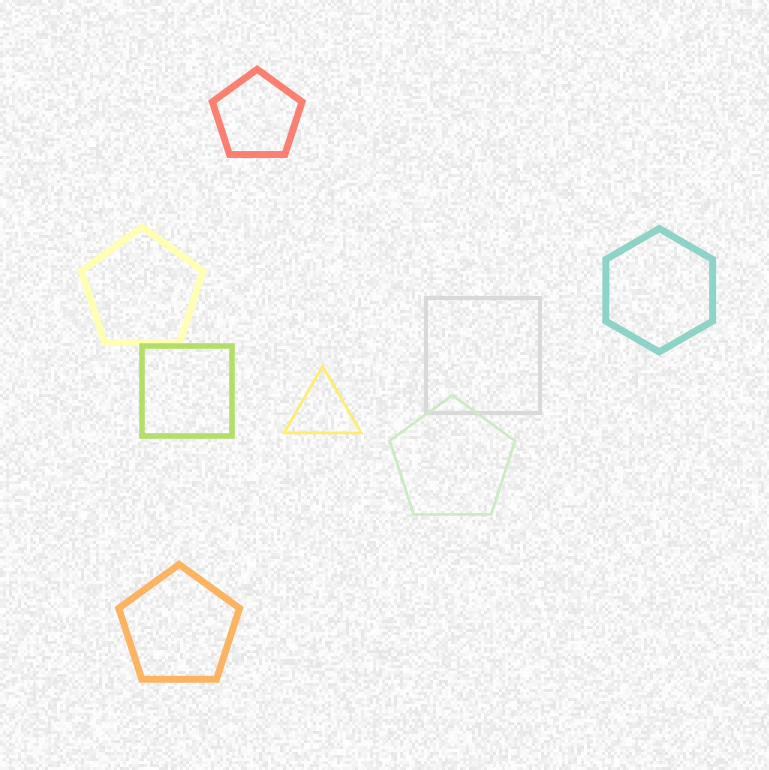[{"shape": "hexagon", "thickness": 2.5, "radius": 0.4, "center": [0.856, 0.623]}, {"shape": "pentagon", "thickness": 2.5, "radius": 0.42, "center": [0.185, 0.622]}, {"shape": "pentagon", "thickness": 2.5, "radius": 0.31, "center": [0.334, 0.849]}, {"shape": "pentagon", "thickness": 2.5, "radius": 0.41, "center": [0.233, 0.185]}, {"shape": "square", "thickness": 2, "radius": 0.29, "center": [0.243, 0.492]}, {"shape": "square", "thickness": 1.5, "radius": 0.37, "center": [0.627, 0.538]}, {"shape": "pentagon", "thickness": 1, "radius": 0.43, "center": [0.587, 0.401]}, {"shape": "triangle", "thickness": 1, "radius": 0.29, "center": [0.419, 0.467]}]